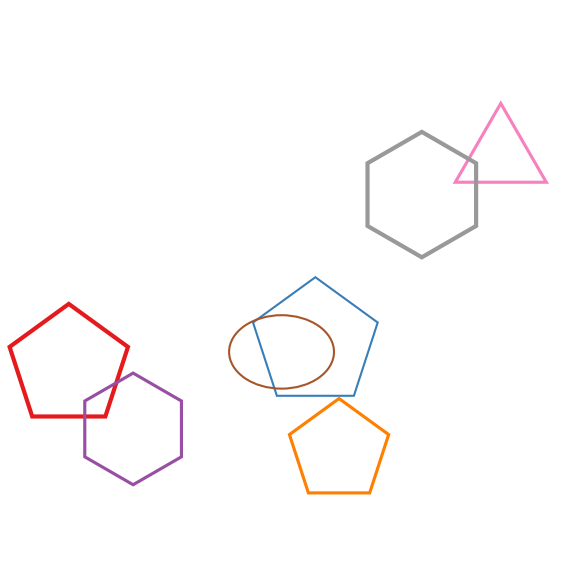[{"shape": "pentagon", "thickness": 2, "radius": 0.54, "center": [0.119, 0.365]}, {"shape": "pentagon", "thickness": 1, "radius": 0.57, "center": [0.546, 0.406]}, {"shape": "hexagon", "thickness": 1.5, "radius": 0.48, "center": [0.23, 0.256]}, {"shape": "pentagon", "thickness": 1.5, "radius": 0.45, "center": [0.587, 0.219]}, {"shape": "oval", "thickness": 1, "radius": 0.45, "center": [0.488, 0.39]}, {"shape": "triangle", "thickness": 1.5, "radius": 0.46, "center": [0.867, 0.729]}, {"shape": "hexagon", "thickness": 2, "radius": 0.54, "center": [0.73, 0.662]}]